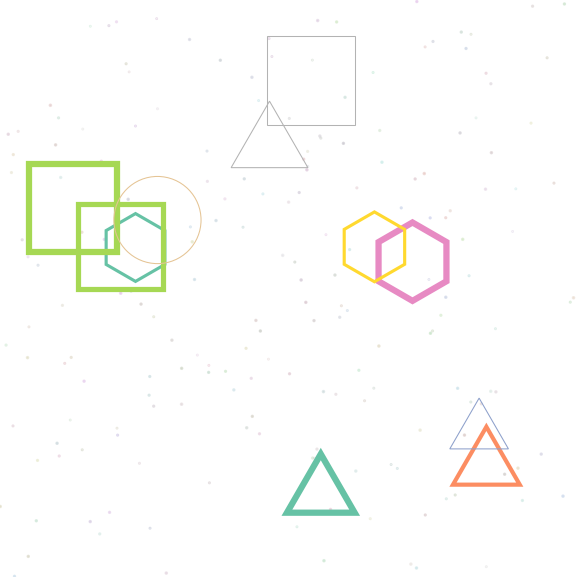[{"shape": "triangle", "thickness": 3, "radius": 0.34, "center": [0.555, 0.145]}, {"shape": "hexagon", "thickness": 1.5, "radius": 0.29, "center": [0.235, 0.571]}, {"shape": "triangle", "thickness": 2, "radius": 0.33, "center": [0.842, 0.193]}, {"shape": "triangle", "thickness": 0.5, "radius": 0.29, "center": [0.83, 0.251]}, {"shape": "hexagon", "thickness": 3, "radius": 0.34, "center": [0.714, 0.546]}, {"shape": "square", "thickness": 2.5, "radius": 0.37, "center": [0.209, 0.572]}, {"shape": "square", "thickness": 3, "radius": 0.38, "center": [0.126, 0.639]}, {"shape": "hexagon", "thickness": 1.5, "radius": 0.3, "center": [0.648, 0.572]}, {"shape": "circle", "thickness": 0.5, "radius": 0.38, "center": [0.273, 0.618]}, {"shape": "triangle", "thickness": 0.5, "radius": 0.38, "center": [0.467, 0.747]}, {"shape": "square", "thickness": 0.5, "radius": 0.38, "center": [0.539, 0.86]}]